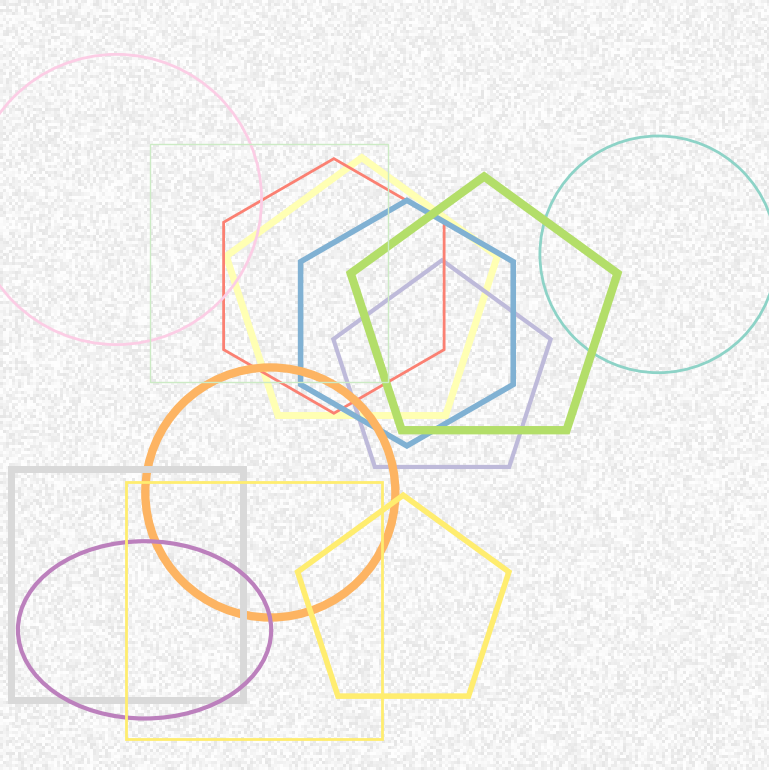[{"shape": "circle", "thickness": 1, "radius": 0.77, "center": [0.855, 0.67]}, {"shape": "pentagon", "thickness": 2.5, "radius": 0.93, "center": [0.47, 0.61]}, {"shape": "pentagon", "thickness": 1.5, "radius": 0.74, "center": [0.574, 0.514]}, {"shape": "hexagon", "thickness": 1, "radius": 0.83, "center": [0.434, 0.629]}, {"shape": "hexagon", "thickness": 2, "radius": 0.8, "center": [0.528, 0.58]}, {"shape": "circle", "thickness": 3, "radius": 0.81, "center": [0.351, 0.36]}, {"shape": "pentagon", "thickness": 3, "radius": 0.91, "center": [0.629, 0.589]}, {"shape": "circle", "thickness": 1, "radius": 0.94, "center": [0.151, 0.741]}, {"shape": "square", "thickness": 2.5, "radius": 0.75, "center": [0.165, 0.241]}, {"shape": "oval", "thickness": 1.5, "radius": 0.82, "center": [0.188, 0.182]}, {"shape": "square", "thickness": 0.5, "radius": 0.77, "center": [0.349, 0.659]}, {"shape": "square", "thickness": 1, "radius": 0.83, "center": [0.33, 0.207]}, {"shape": "pentagon", "thickness": 2, "radius": 0.72, "center": [0.524, 0.213]}]